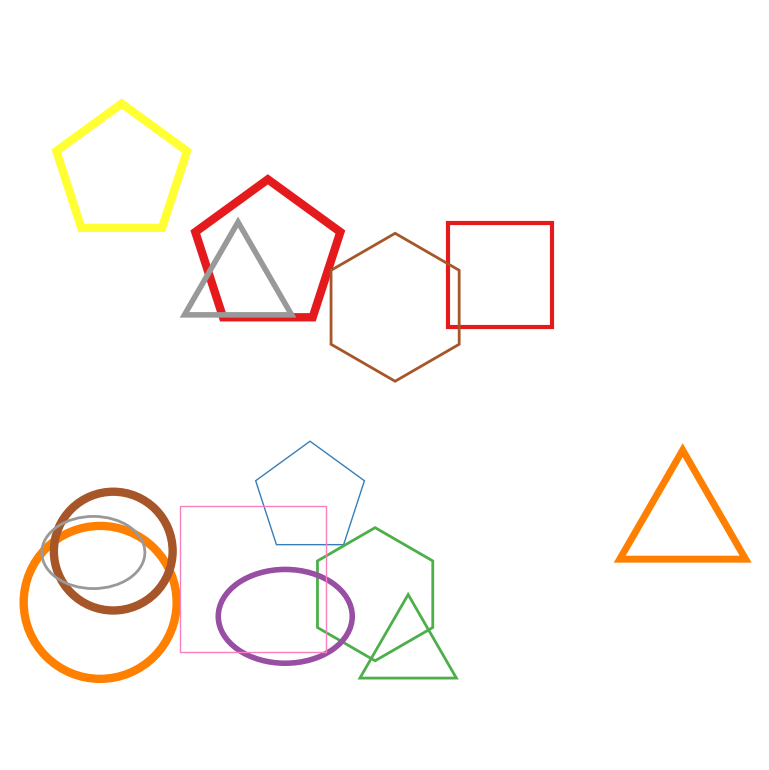[{"shape": "square", "thickness": 1.5, "radius": 0.34, "center": [0.649, 0.643]}, {"shape": "pentagon", "thickness": 3, "radius": 0.5, "center": [0.348, 0.668]}, {"shape": "pentagon", "thickness": 0.5, "radius": 0.37, "center": [0.403, 0.353]}, {"shape": "triangle", "thickness": 1, "radius": 0.36, "center": [0.53, 0.156]}, {"shape": "hexagon", "thickness": 1, "radius": 0.43, "center": [0.487, 0.228]}, {"shape": "oval", "thickness": 2, "radius": 0.44, "center": [0.37, 0.2]}, {"shape": "circle", "thickness": 3, "radius": 0.5, "center": [0.13, 0.218]}, {"shape": "triangle", "thickness": 2.5, "radius": 0.47, "center": [0.887, 0.321]}, {"shape": "pentagon", "thickness": 3, "radius": 0.45, "center": [0.158, 0.776]}, {"shape": "circle", "thickness": 3, "radius": 0.39, "center": [0.147, 0.284]}, {"shape": "hexagon", "thickness": 1, "radius": 0.48, "center": [0.513, 0.601]}, {"shape": "square", "thickness": 0.5, "radius": 0.47, "center": [0.328, 0.248]}, {"shape": "triangle", "thickness": 2, "radius": 0.4, "center": [0.309, 0.631]}, {"shape": "oval", "thickness": 1, "radius": 0.33, "center": [0.121, 0.282]}]